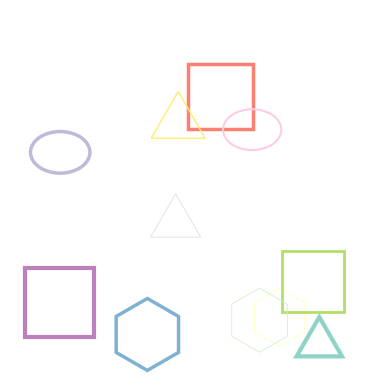[{"shape": "triangle", "thickness": 3, "radius": 0.34, "center": [0.829, 0.108]}, {"shape": "hexagon", "thickness": 0.5, "radius": 0.38, "center": [0.726, 0.176]}, {"shape": "oval", "thickness": 2.5, "radius": 0.39, "center": [0.156, 0.604]}, {"shape": "square", "thickness": 2.5, "radius": 0.42, "center": [0.572, 0.75]}, {"shape": "hexagon", "thickness": 2.5, "radius": 0.47, "center": [0.383, 0.131]}, {"shape": "square", "thickness": 2, "radius": 0.4, "center": [0.814, 0.268]}, {"shape": "oval", "thickness": 1.5, "radius": 0.38, "center": [0.655, 0.663]}, {"shape": "triangle", "thickness": 0.5, "radius": 0.37, "center": [0.456, 0.422]}, {"shape": "square", "thickness": 3, "radius": 0.45, "center": [0.154, 0.215]}, {"shape": "hexagon", "thickness": 0.5, "radius": 0.42, "center": [0.674, 0.168]}, {"shape": "triangle", "thickness": 1, "radius": 0.4, "center": [0.463, 0.681]}]